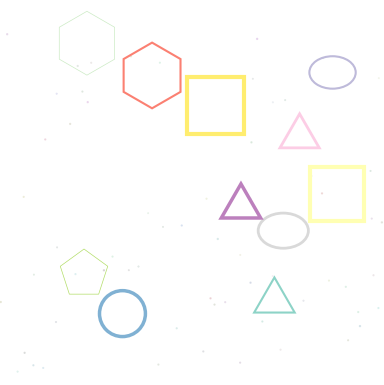[{"shape": "triangle", "thickness": 1.5, "radius": 0.3, "center": [0.713, 0.219]}, {"shape": "square", "thickness": 3, "radius": 0.36, "center": [0.875, 0.496]}, {"shape": "oval", "thickness": 1.5, "radius": 0.3, "center": [0.864, 0.812]}, {"shape": "hexagon", "thickness": 1.5, "radius": 0.43, "center": [0.395, 0.804]}, {"shape": "circle", "thickness": 2.5, "radius": 0.3, "center": [0.318, 0.185]}, {"shape": "pentagon", "thickness": 0.5, "radius": 0.32, "center": [0.218, 0.288]}, {"shape": "triangle", "thickness": 2, "radius": 0.29, "center": [0.778, 0.645]}, {"shape": "oval", "thickness": 2, "radius": 0.33, "center": [0.736, 0.401]}, {"shape": "triangle", "thickness": 2.5, "radius": 0.29, "center": [0.626, 0.463]}, {"shape": "hexagon", "thickness": 0.5, "radius": 0.41, "center": [0.226, 0.888]}, {"shape": "square", "thickness": 3, "radius": 0.37, "center": [0.559, 0.726]}]